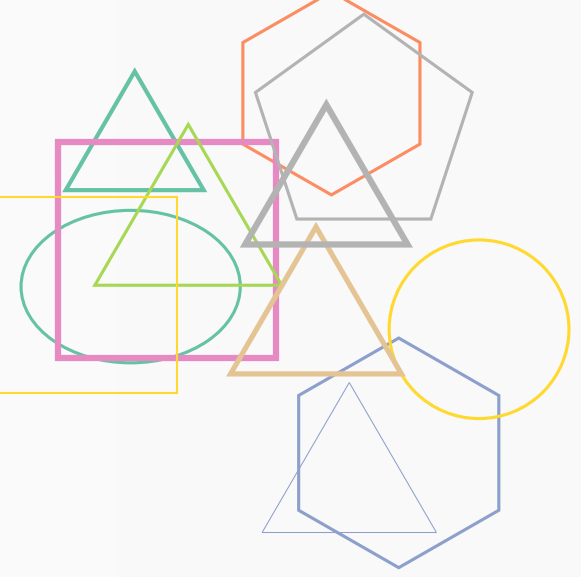[{"shape": "triangle", "thickness": 2, "radius": 0.69, "center": [0.232, 0.738]}, {"shape": "oval", "thickness": 1.5, "radius": 0.94, "center": [0.225, 0.503]}, {"shape": "hexagon", "thickness": 1.5, "radius": 0.88, "center": [0.57, 0.838]}, {"shape": "triangle", "thickness": 0.5, "radius": 0.87, "center": [0.601, 0.164]}, {"shape": "hexagon", "thickness": 1.5, "radius": 0.99, "center": [0.686, 0.215]}, {"shape": "square", "thickness": 3, "radius": 0.94, "center": [0.287, 0.566]}, {"shape": "triangle", "thickness": 1.5, "radius": 0.93, "center": [0.324, 0.598]}, {"shape": "circle", "thickness": 1.5, "radius": 0.77, "center": [0.824, 0.429]}, {"shape": "square", "thickness": 1, "radius": 0.85, "center": [0.135, 0.488]}, {"shape": "triangle", "thickness": 2.5, "radius": 0.85, "center": [0.544, 0.437]}, {"shape": "pentagon", "thickness": 1.5, "radius": 0.98, "center": [0.626, 0.778]}, {"shape": "triangle", "thickness": 3, "radius": 0.81, "center": [0.561, 0.656]}]